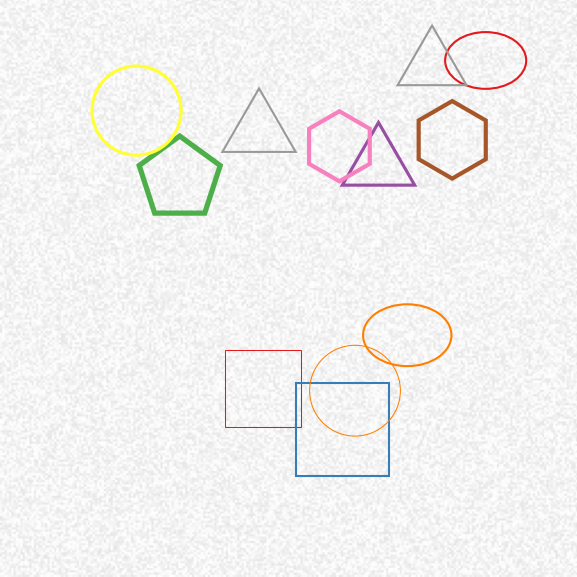[{"shape": "oval", "thickness": 1, "radius": 0.35, "center": [0.841, 0.894]}, {"shape": "square", "thickness": 0.5, "radius": 0.33, "center": [0.455, 0.327]}, {"shape": "square", "thickness": 1, "radius": 0.41, "center": [0.593, 0.255]}, {"shape": "pentagon", "thickness": 2.5, "radius": 0.37, "center": [0.311, 0.69]}, {"shape": "triangle", "thickness": 1.5, "radius": 0.36, "center": [0.655, 0.715]}, {"shape": "oval", "thickness": 1, "radius": 0.38, "center": [0.705, 0.419]}, {"shape": "circle", "thickness": 0.5, "radius": 0.39, "center": [0.615, 0.323]}, {"shape": "circle", "thickness": 1.5, "radius": 0.39, "center": [0.236, 0.808]}, {"shape": "hexagon", "thickness": 2, "radius": 0.34, "center": [0.783, 0.757]}, {"shape": "hexagon", "thickness": 2, "radius": 0.3, "center": [0.588, 0.746]}, {"shape": "triangle", "thickness": 1, "radius": 0.37, "center": [0.449, 0.773]}, {"shape": "triangle", "thickness": 1, "radius": 0.34, "center": [0.748, 0.886]}]